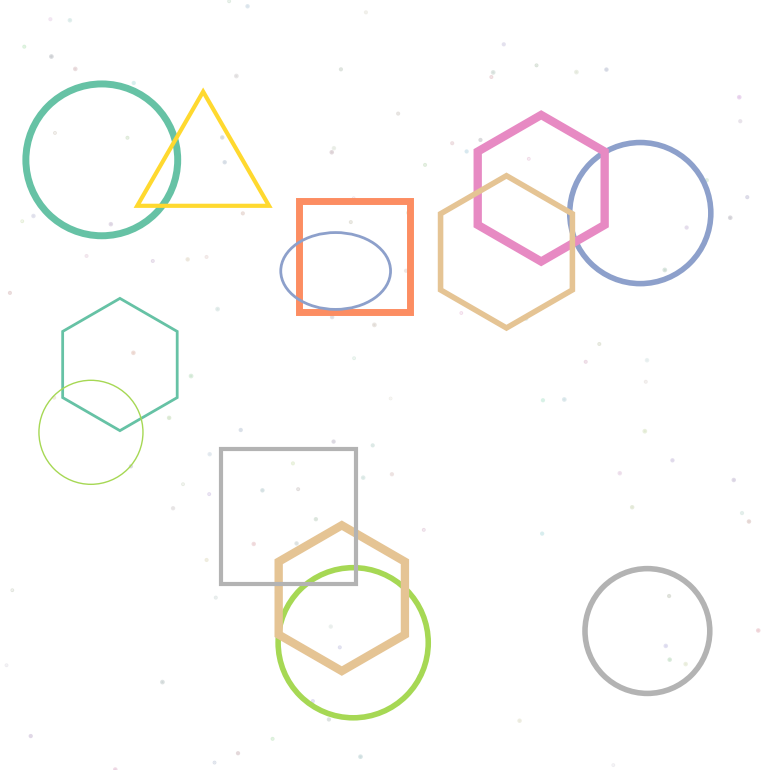[{"shape": "hexagon", "thickness": 1, "radius": 0.43, "center": [0.156, 0.527]}, {"shape": "circle", "thickness": 2.5, "radius": 0.49, "center": [0.132, 0.792]}, {"shape": "square", "thickness": 2.5, "radius": 0.36, "center": [0.461, 0.667]}, {"shape": "circle", "thickness": 2, "radius": 0.46, "center": [0.832, 0.723]}, {"shape": "oval", "thickness": 1, "radius": 0.36, "center": [0.436, 0.648]}, {"shape": "hexagon", "thickness": 3, "radius": 0.48, "center": [0.703, 0.756]}, {"shape": "circle", "thickness": 0.5, "radius": 0.34, "center": [0.118, 0.439]}, {"shape": "circle", "thickness": 2, "radius": 0.49, "center": [0.459, 0.165]}, {"shape": "triangle", "thickness": 1.5, "radius": 0.49, "center": [0.264, 0.782]}, {"shape": "hexagon", "thickness": 3, "radius": 0.47, "center": [0.444, 0.223]}, {"shape": "hexagon", "thickness": 2, "radius": 0.49, "center": [0.658, 0.673]}, {"shape": "circle", "thickness": 2, "radius": 0.41, "center": [0.841, 0.18]}, {"shape": "square", "thickness": 1.5, "radius": 0.44, "center": [0.375, 0.329]}]